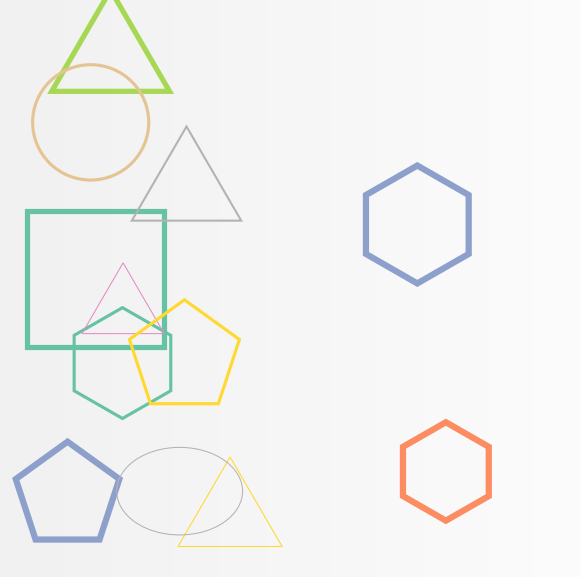[{"shape": "hexagon", "thickness": 1.5, "radius": 0.48, "center": [0.211, 0.37]}, {"shape": "square", "thickness": 2.5, "radius": 0.59, "center": [0.164, 0.516]}, {"shape": "hexagon", "thickness": 3, "radius": 0.43, "center": [0.767, 0.183]}, {"shape": "pentagon", "thickness": 3, "radius": 0.47, "center": [0.116, 0.141]}, {"shape": "hexagon", "thickness": 3, "radius": 0.51, "center": [0.718, 0.61]}, {"shape": "triangle", "thickness": 0.5, "radius": 0.41, "center": [0.212, 0.462]}, {"shape": "triangle", "thickness": 2.5, "radius": 0.59, "center": [0.19, 0.899]}, {"shape": "triangle", "thickness": 0.5, "radius": 0.52, "center": [0.396, 0.104]}, {"shape": "pentagon", "thickness": 1.5, "radius": 0.5, "center": [0.317, 0.381]}, {"shape": "circle", "thickness": 1.5, "radius": 0.5, "center": [0.156, 0.787]}, {"shape": "triangle", "thickness": 1, "radius": 0.54, "center": [0.321, 0.671]}, {"shape": "oval", "thickness": 0.5, "radius": 0.54, "center": [0.309, 0.149]}]